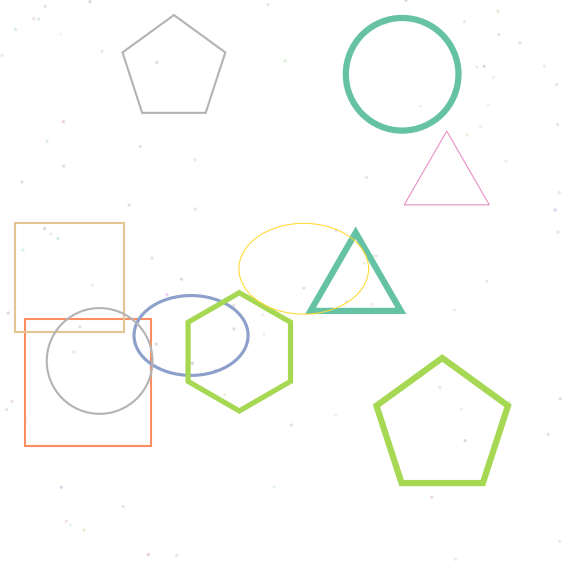[{"shape": "circle", "thickness": 3, "radius": 0.49, "center": [0.696, 0.871]}, {"shape": "triangle", "thickness": 3, "radius": 0.45, "center": [0.616, 0.506]}, {"shape": "square", "thickness": 1, "radius": 0.55, "center": [0.152, 0.336]}, {"shape": "oval", "thickness": 1.5, "radius": 0.49, "center": [0.331, 0.418]}, {"shape": "triangle", "thickness": 0.5, "radius": 0.43, "center": [0.774, 0.687]}, {"shape": "hexagon", "thickness": 2.5, "radius": 0.51, "center": [0.414, 0.39]}, {"shape": "pentagon", "thickness": 3, "radius": 0.6, "center": [0.766, 0.26]}, {"shape": "oval", "thickness": 0.5, "radius": 0.56, "center": [0.526, 0.534]}, {"shape": "square", "thickness": 1, "radius": 0.47, "center": [0.12, 0.519]}, {"shape": "pentagon", "thickness": 1, "radius": 0.47, "center": [0.301, 0.879]}, {"shape": "circle", "thickness": 1, "radius": 0.46, "center": [0.172, 0.374]}]